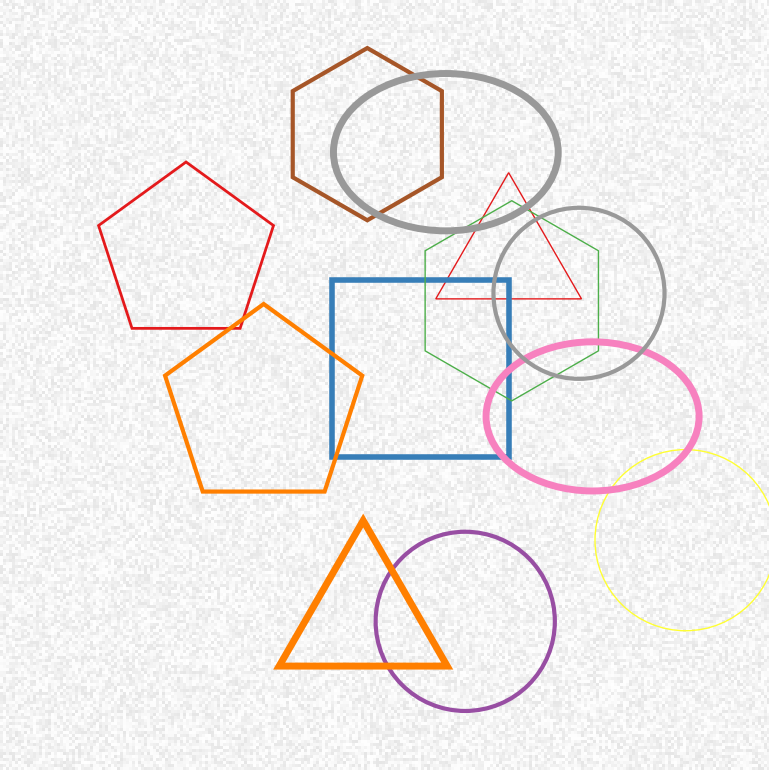[{"shape": "triangle", "thickness": 0.5, "radius": 0.55, "center": [0.661, 0.666]}, {"shape": "pentagon", "thickness": 1, "radius": 0.6, "center": [0.242, 0.67]}, {"shape": "square", "thickness": 2, "radius": 0.57, "center": [0.547, 0.522]}, {"shape": "hexagon", "thickness": 0.5, "radius": 0.65, "center": [0.665, 0.609]}, {"shape": "circle", "thickness": 1.5, "radius": 0.58, "center": [0.604, 0.193]}, {"shape": "triangle", "thickness": 2.5, "radius": 0.63, "center": [0.472, 0.198]}, {"shape": "pentagon", "thickness": 1.5, "radius": 0.67, "center": [0.342, 0.471]}, {"shape": "circle", "thickness": 0.5, "radius": 0.59, "center": [0.89, 0.298]}, {"shape": "hexagon", "thickness": 1.5, "radius": 0.56, "center": [0.477, 0.826]}, {"shape": "oval", "thickness": 2.5, "radius": 0.69, "center": [0.77, 0.459]}, {"shape": "circle", "thickness": 1.5, "radius": 0.56, "center": [0.752, 0.619]}, {"shape": "oval", "thickness": 2.5, "radius": 0.73, "center": [0.579, 0.802]}]